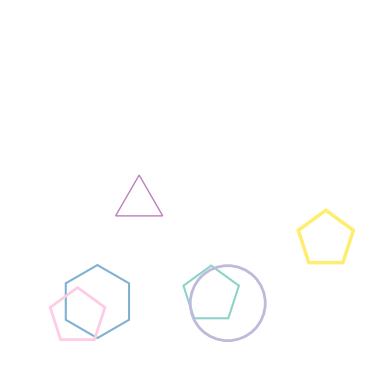[{"shape": "pentagon", "thickness": 1.5, "radius": 0.38, "center": [0.549, 0.235]}, {"shape": "circle", "thickness": 2, "radius": 0.49, "center": [0.592, 0.213]}, {"shape": "hexagon", "thickness": 1.5, "radius": 0.47, "center": [0.253, 0.217]}, {"shape": "pentagon", "thickness": 2, "radius": 0.37, "center": [0.201, 0.178]}, {"shape": "triangle", "thickness": 1, "radius": 0.35, "center": [0.361, 0.475]}, {"shape": "pentagon", "thickness": 2.5, "radius": 0.38, "center": [0.846, 0.379]}]